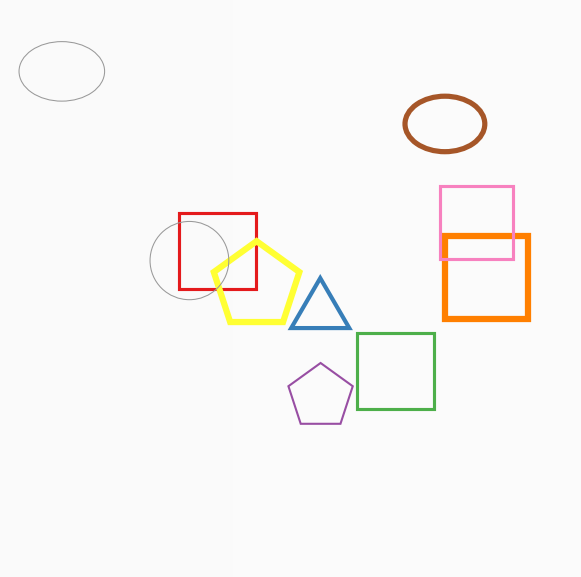[{"shape": "square", "thickness": 1.5, "radius": 0.33, "center": [0.374, 0.565]}, {"shape": "triangle", "thickness": 2, "radius": 0.29, "center": [0.551, 0.46]}, {"shape": "square", "thickness": 1.5, "radius": 0.33, "center": [0.68, 0.357]}, {"shape": "pentagon", "thickness": 1, "radius": 0.29, "center": [0.552, 0.312]}, {"shape": "square", "thickness": 3, "radius": 0.36, "center": [0.837, 0.518]}, {"shape": "pentagon", "thickness": 3, "radius": 0.39, "center": [0.441, 0.504]}, {"shape": "oval", "thickness": 2.5, "radius": 0.34, "center": [0.765, 0.785]}, {"shape": "square", "thickness": 1.5, "radius": 0.32, "center": [0.82, 0.614]}, {"shape": "oval", "thickness": 0.5, "radius": 0.37, "center": [0.106, 0.876]}, {"shape": "circle", "thickness": 0.5, "radius": 0.34, "center": [0.326, 0.548]}]